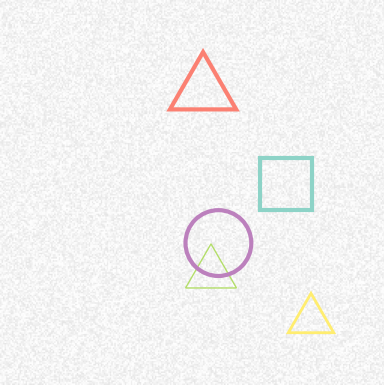[{"shape": "square", "thickness": 3, "radius": 0.34, "center": [0.743, 0.522]}, {"shape": "triangle", "thickness": 3, "radius": 0.5, "center": [0.527, 0.766]}, {"shape": "triangle", "thickness": 1, "radius": 0.38, "center": [0.548, 0.29]}, {"shape": "circle", "thickness": 3, "radius": 0.43, "center": [0.567, 0.369]}, {"shape": "triangle", "thickness": 2, "radius": 0.34, "center": [0.808, 0.17]}]